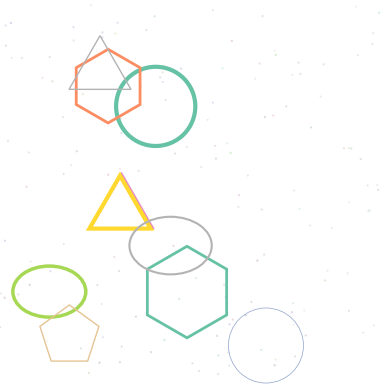[{"shape": "circle", "thickness": 3, "radius": 0.51, "center": [0.404, 0.724]}, {"shape": "hexagon", "thickness": 2, "radius": 0.59, "center": [0.486, 0.241]}, {"shape": "hexagon", "thickness": 2, "radius": 0.48, "center": [0.281, 0.776]}, {"shape": "circle", "thickness": 0.5, "radius": 0.49, "center": [0.691, 0.103]}, {"shape": "triangle", "thickness": 1.5, "radius": 0.47, "center": [0.316, 0.454]}, {"shape": "oval", "thickness": 2.5, "radius": 0.47, "center": [0.128, 0.243]}, {"shape": "triangle", "thickness": 3, "radius": 0.46, "center": [0.312, 0.452]}, {"shape": "pentagon", "thickness": 1, "radius": 0.4, "center": [0.18, 0.127]}, {"shape": "triangle", "thickness": 1, "radius": 0.46, "center": [0.26, 0.814]}, {"shape": "oval", "thickness": 1.5, "radius": 0.53, "center": [0.443, 0.362]}]